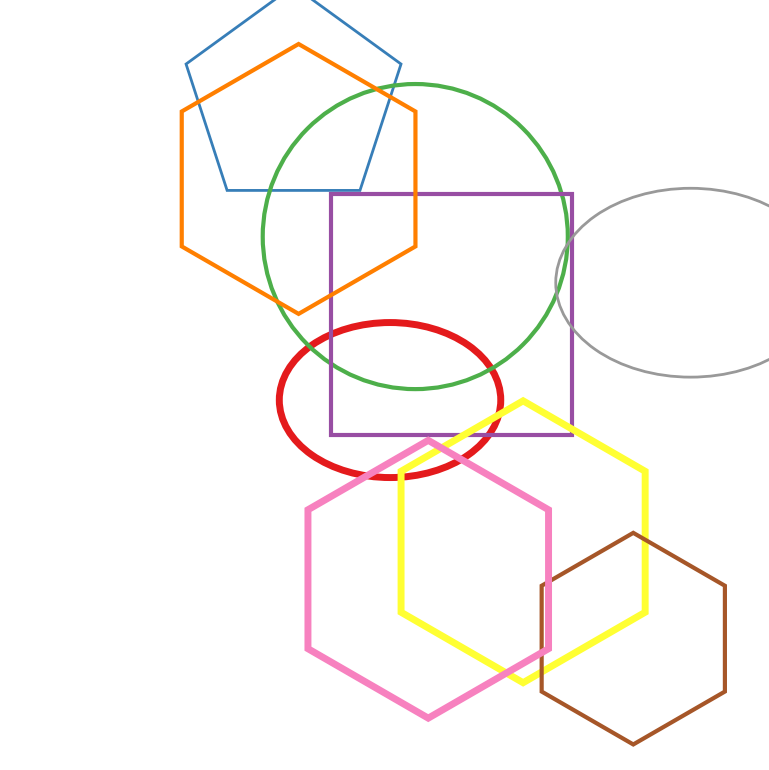[{"shape": "oval", "thickness": 2.5, "radius": 0.72, "center": [0.507, 0.48]}, {"shape": "pentagon", "thickness": 1, "radius": 0.73, "center": [0.381, 0.871]}, {"shape": "circle", "thickness": 1.5, "radius": 0.99, "center": [0.539, 0.693]}, {"shape": "square", "thickness": 1.5, "radius": 0.78, "center": [0.587, 0.592]}, {"shape": "hexagon", "thickness": 1.5, "radius": 0.88, "center": [0.388, 0.768]}, {"shape": "hexagon", "thickness": 2.5, "radius": 0.92, "center": [0.679, 0.296]}, {"shape": "hexagon", "thickness": 1.5, "radius": 0.69, "center": [0.822, 0.171]}, {"shape": "hexagon", "thickness": 2.5, "radius": 0.9, "center": [0.556, 0.248]}, {"shape": "oval", "thickness": 1, "radius": 0.88, "center": [0.897, 0.633]}]